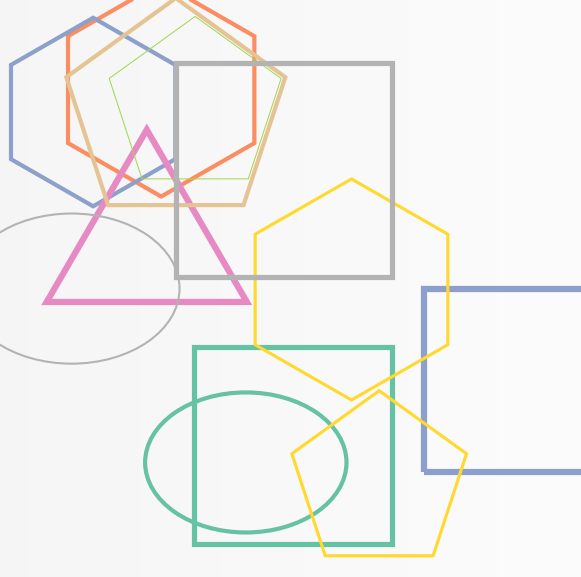[{"shape": "square", "thickness": 2.5, "radius": 0.85, "center": [0.505, 0.228]}, {"shape": "oval", "thickness": 2, "radius": 0.87, "center": [0.423, 0.198]}, {"shape": "hexagon", "thickness": 2, "radius": 0.93, "center": [0.277, 0.844]}, {"shape": "hexagon", "thickness": 2, "radius": 0.82, "center": [0.16, 0.805]}, {"shape": "square", "thickness": 3, "radius": 0.79, "center": [0.889, 0.34]}, {"shape": "triangle", "thickness": 3, "radius": 0.99, "center": [0.253, 0.576]}, {"shape": "pentagon", "thickness": 0.5, "radius": 0.78, "center": [0.336, 0.815]}, {"shape": "hexagon", "thickness": 1.5, "radius": 0.96, "center": [0.605, 0.498]}, {"shape": "pentagon", "thickness": 1.5, "radius": 0.79, "center": [0.652, 0.165]}, {"shape": "pentagon", "thickness": 2, "radius": 0.99, "center": [0.302, 0.804]}, {"shape": "square", "thickness": 2.5, "radius": 0.93, "center": [0.488, 0.705]}, {"shape": "oval", "thickness": 1, "radius": 0.93, "center": [0.123, 0.499]}]